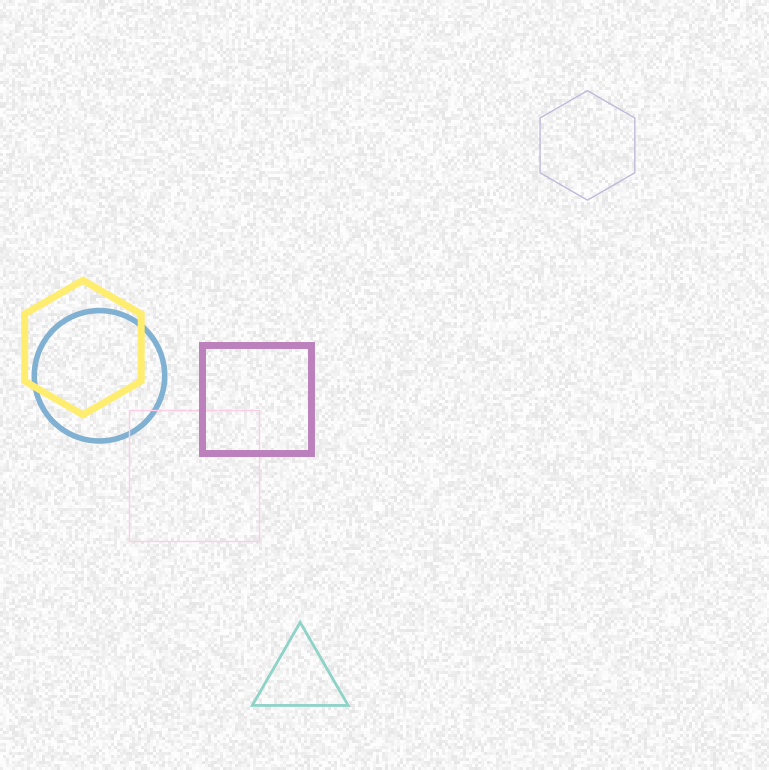[{"shape": "triangle", "thickness": 1, "radius": 0.36, "center": [0.39, 0.12]}, {"shape": "hexagon", "thickness": 0.5, "radius": 0.36, "center": [0.763, 0.811]}, {"shape": "circle", "thickness": 2, "radius": 0.42, "center": [0.129, 0.512]}, {"shape": "square", "thickness": 0.5, "radius": 0.43, "center": [0.252, 0.382]}, {"shape": "square", "thickness": 2.5, "radius": 0.35, "center": [0.333, 0.482]}, {"shape": "hexagon", "thickness": 2.5, "radius": 0.44, "center": [0.108, 0.549]}]